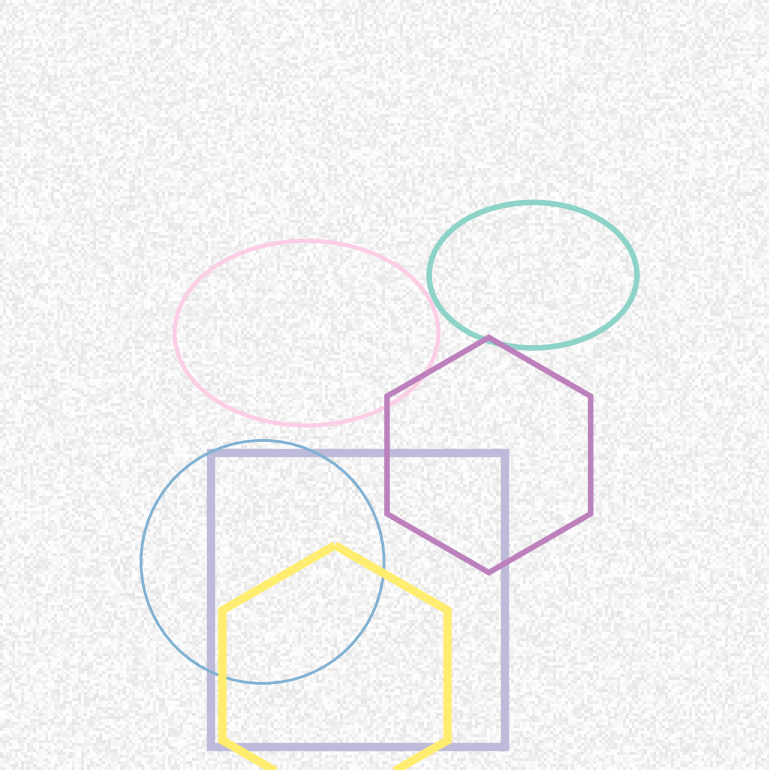[{"shape": "oval", "thickness": 2, "radius": 0.67, "center": [0.692, 0.643]}, {"shape": "square", "thickness": 3, "radius": 0.95, "center": [0.465, 0.221]}, {"shape": "circle", "thickness": 1, "radius": 0.79, "center": [0.341, 0.27]}, {"shape": "oval", "thickness": 1.5, "radius": 0.86, "center": [0.398, 0.567]}, {"shape": "hexagon", "thickness": 2, "radius": 0.76, "center": [0.635, 0.409]}, {"shape": "hexagon", "thickness": 3, "radius": 0.84, "center": [0.435, 0.123]}]